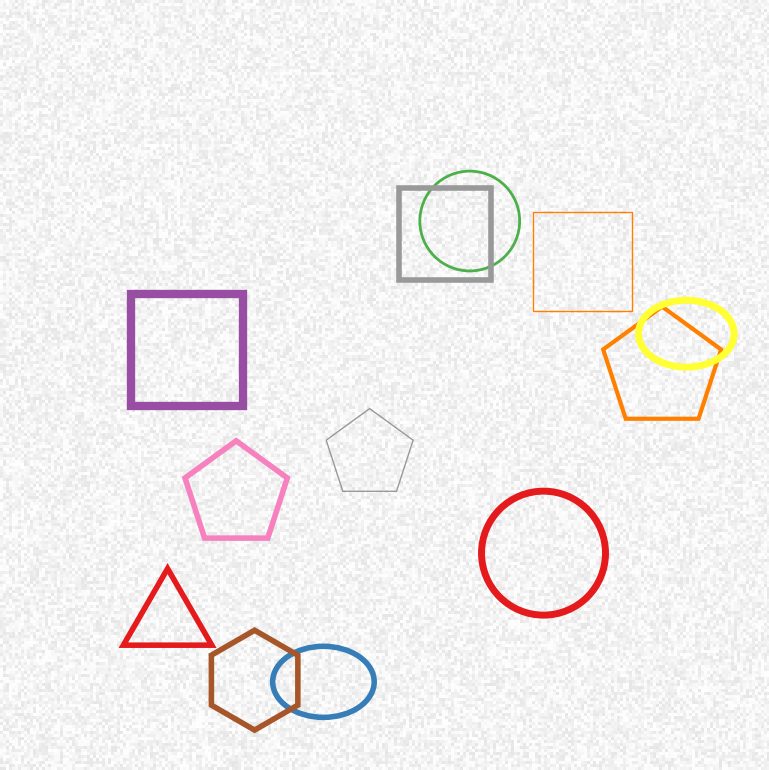[{"shape": "triangle", "thickness": 2, "radius": 0.33, "center": [0.218, 0.195]}, {"shape": "circle", "thickness": 2.5, "radius": 0.4, "center": [0.706, 0.282]}, {"shape": "oval", "thickness": 2, "radius": 0.33, "center": [0.42, 0.115]}, {"shape": "circle", "thickness": 1, "radius": 0.32, "center": [0.61, 0.713]}, {"shape": "square", "thickness": 3, "radius": 0.36, "center": [0.243, 0.546]}, {"shape": "pentagon", "thickness": 1.5, "radius": 0.4, "center": [0.86, 0.521]}, {"shape": "square", "thickness": 0.5, "radius": 0.32, "center": [0.757, 0.66]}, {"shape": "oval", "thickness": 2.5, "radius": 0.31, "center": [0.891, 0.567]}, {"shape": "hexagon", "thickness": 2, "radius": 0.32, "center": [0.331, 0.117]}, {"shape": "pentagon", "thickness": 2, "radius": 0.35, "center": [0.307, 0.358]}, {"shape": "square", "thickness": 2, "radius": 0.3, "center": [0.578, 0.696]}, {"shape": "pentagon", "thickness": 0.5, "radius": 0.3, "center": [0.48, 0.41]}]